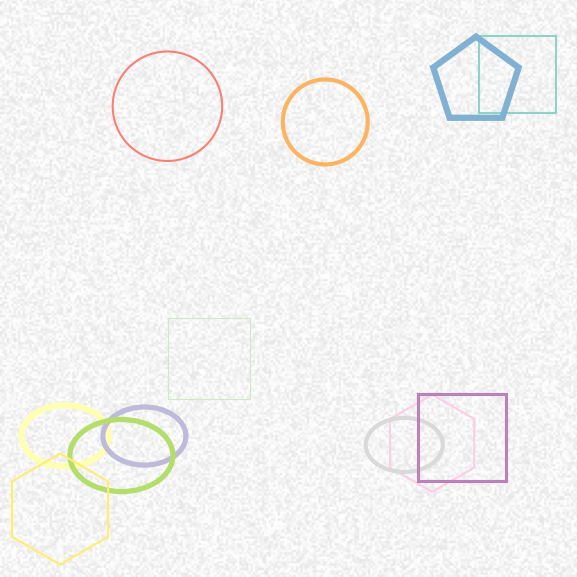[{"shape": "square", "thickness": 1, "radius": 0.33, "center": [0.896, 0.87]}, {"shape": "oval", "thickness": 3, "radius": 0.38, "center": [0.113, 0.244]}, {"shape": "oval", "thickness": 2.5, "radius": 0.36, "center": [0.25, 0.244]}, {"shape": "circle", "thickness": 1, "radius": 0.47, "center": [0.29, 0.815]}, {"shape": "pentagon", "thickness": 3, "radius": 0.39, "center": [0.824, 0.858]}, {"shape": "circle", "thickness": 2, "radius": 0.37, "center": [0.563, 0.788]}, {"shape": "oval", "thickness": 2.5, "radius": 0.45, "center": [0.21, 0.21]}, {"shape": "hexagon", "thickness": 1, "radius": 0.42, "center": [0.748, 0.232]}, {"shape": "oval", "thickness": 2, "radius": 0.33, "center": [0.7, 0.229]}, {"shape": "square", "thickness": 1.5, "radius": 0.38, "center": [0.8, 0.242]}, {"shape": "square", "thickness": 0.5, "radius": 0.35, "center": [0.362, 0.378]}, {"shape": "hexagon", "thickness": 1, "radius": 0.48, "center": [0.104, 0.118]}]